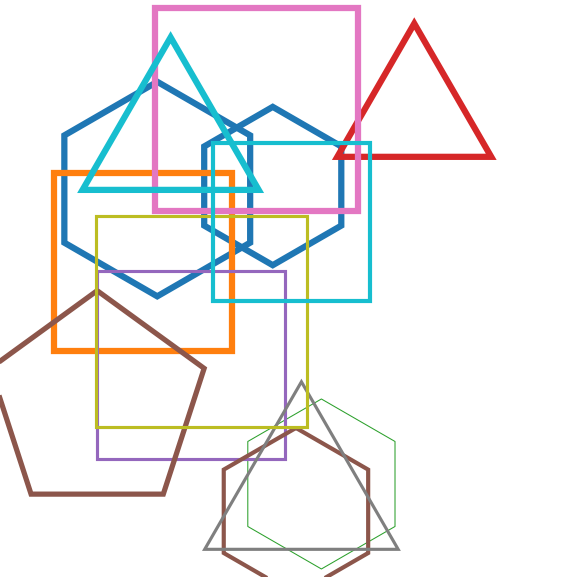[{"shape": "hexagon", "thickness": 3, "radius": 0.93, "center": [0.272, 0.672]}, {"shape": "hexagon", "thickness": 3, "radius": 0.69, "center": [0.472, 0.677]}, {"shape": "square", "thickness": 3, "radius": 0.77, "center": [0.247, 0.546]}, {"shape": "hexagon", "thickness": 0.5, "radius": 0.74, "center": [0.557, 0.161]}, {"shape": "triangle", "thickness": 3, "radius": 0.77, "center": [0.717, 0.804]}, {"shape": "square", "thickness": 1.5, "radius": 0.81, "center": [0.331, 0.367]}, {"shape": "pentagon", "thickness": 2.5, "radius": 0.97, "center": [0.168, 0.301]}, {"shape": "hexagon", "thickness": 2, "radius": 0.72, "center": [0.512, 0.114]}, {"shape": "square", "thickness": 3, "radius": 0.88, "center": [0.444, 0.81]}, {"shape": "triangle", "thickness": 1.5, "radius": 0.97, "center": [0.522, 0.145]}, {"shape": "square", "thickness": 1.5, "radius": 0.91, "center": [0.349, 0.442]}, {"shape": "square", "thickness": 2, "radius": 0.68, "center": [0.505, 0.615]}, {"shape": "triangle", "thickness": 3, "radius": 0.88, "center": [0.295, 0.758]}]